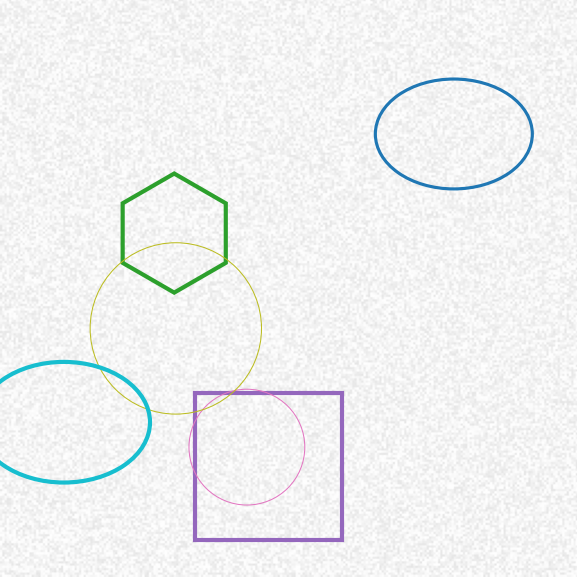[{"shape": "oval", "thickness": 1.5, "radius": 0.68, "center": [0.786, 0.767]}, {"shape": "hexagon", "thickness": 2, "radius": 0.52, "center": [0.302, 0.596]}, {"shape": "square", "thickness": 2, "radius": 0.64, "center": [0.465, 0.191]}, {"shape": "circle", "thickness": 0.5, "radius": 0.5, "center": [0.427, 0.225]}, {"shape": "circle", "thickness": 0.5, "radius": 0.74, "center": [0.304, 0.43]}, {"shape": "oval", "thickness": 2, "radius": 0.75, "center": [0.111, 0.268]}]